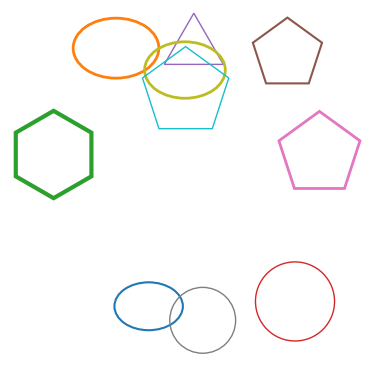[{"shape": "oval", "thickness": 1.5, "radius": 0.44, "center": [0.386, 0.205]}, {"shape": "oval", "thickness": 2, "radius": 0.56, "center": [0.301, 0.875]}, {"shape": "hexagon", "thickness": 3, "radius": 0.57, "center": [0.139, 0.599]}, {"shape": "circle", "thickness": 1, "radius": 0.51, "center": [0.766, 0.217]}, {"shape": "triangle", "thickness": 1, "radius": 0.44, "center": [0.503, 0.877]}, {"shape": "pentagon", "thickness": 1.5, "radius": 0.47, "center": [0.747, 0.86]}, {"shape": "pentagon", "thickness": 2, "radius": 0.55, "center": [0.83, 0.6]}, {"shape": "circle", "thickness": 1, "radius": 0.43, "center": [0.526, 0.168]}, {"shape": "oval", "thickness": 2, "radius": 0.52, "center": [0.48, 0.818]}, {"shape": "pentagon", "thickness": 1, "radius": 0.59, "center": [0.482, 0.761]}]